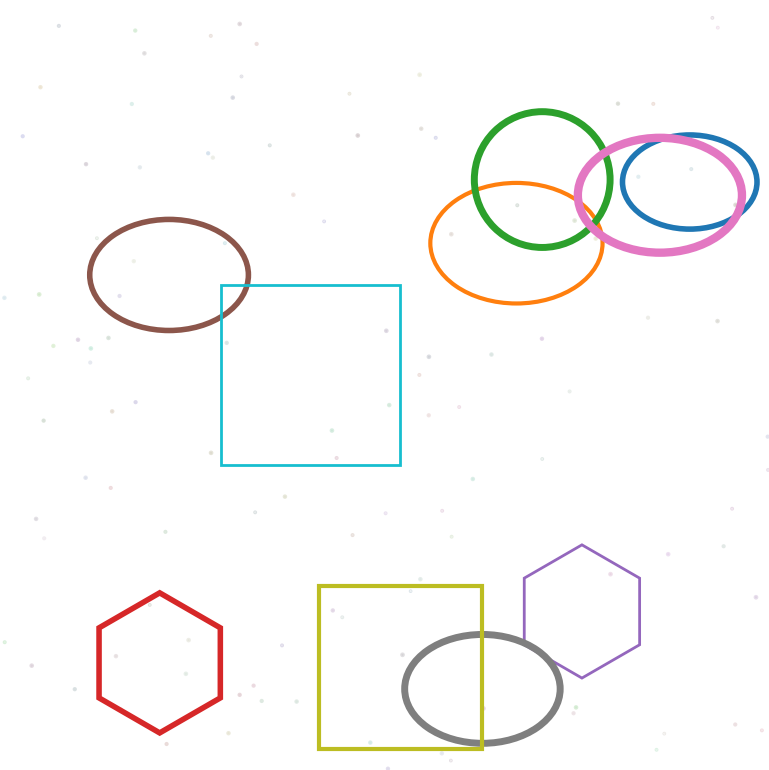[{"shape": "oval", "thickness": 2, "radius": 0.44, "center": [0.896, 0.764]}, {"shape": "oval", "thickness": 1.5, "radius": 0.56, "center": [0.671, 0.684]}, {"shape": "circle", "thickness": 2.5, "radius": 0.44, "center": [0.704, 0.767]}, {"shape": "hexagon", "thickness": 2, "radius": 0.45, "center": [0.207, 0.139]}, {"shape": "hexagon", "thickness": 1, "radius": 0.43, "center": [0.756, 0.206]}, {"shape": "oval", "thickness": 2, "radius": 0.52, "center": [0.22, 0.643]}, {"shape": "oval", "thickness": 3, "radius": 0.53, "center": [0.857, 0.746]}, {"shape": "oval", "thickness": 2.5, "radius": 0.5, "center": [0.627, 0.105]}, {"shape": "square", "thickness": 1.5, "radius": 0.53, "center": [0.52, 0.133]}, {"shape": "square", "thickness": 1, "radius": 0.58, "center": [0.403, 0.513]}]